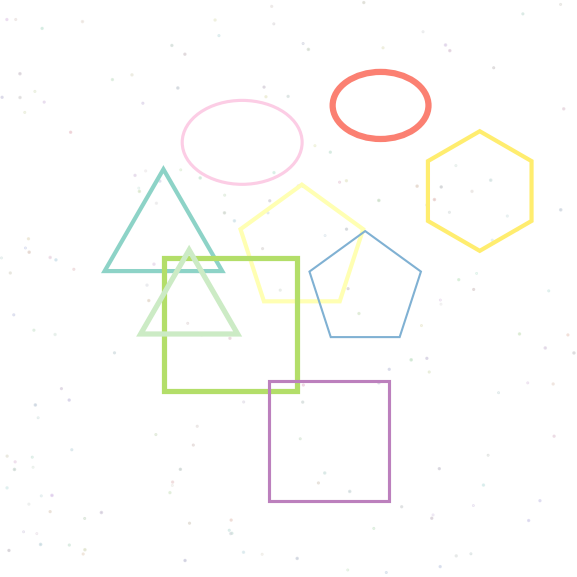[{"shape": "triangle", "thickness": 2, "radius": 0.59, "center": [0.283, 0.589]}, {"shape": "pentagon", "thickness": 2, "radius": 0.56, "center": [0.523, 0.568]}, {"shape": "oval", "thickness": 3, "radius": 0.41, "center": [0.659, 0.817]}, {"shape": "pentagon", "thickness": 1, "radius": 0.51, "center": [0.632, 0.498]}, {"shape": "square", "thickness": 2.5, "radius": 0.58, "center": [0.399, 0.437]}, {"shape": "oval", "thickness": 1.5, "radius": 0.52, "center": [0.419, 0.753]}, {"shape": "square", "thickness": 1.5, "radius": 0.52, "center": [0.57, 0.235]}, {"shape": "triangle", "thickness": 2.5, "radius": 0.48, "center": [0.328, 0.469]}, {"shape": "hexagon", "thickness": 2, "radius": 0.52, "center": [0.831, 0.668]}]